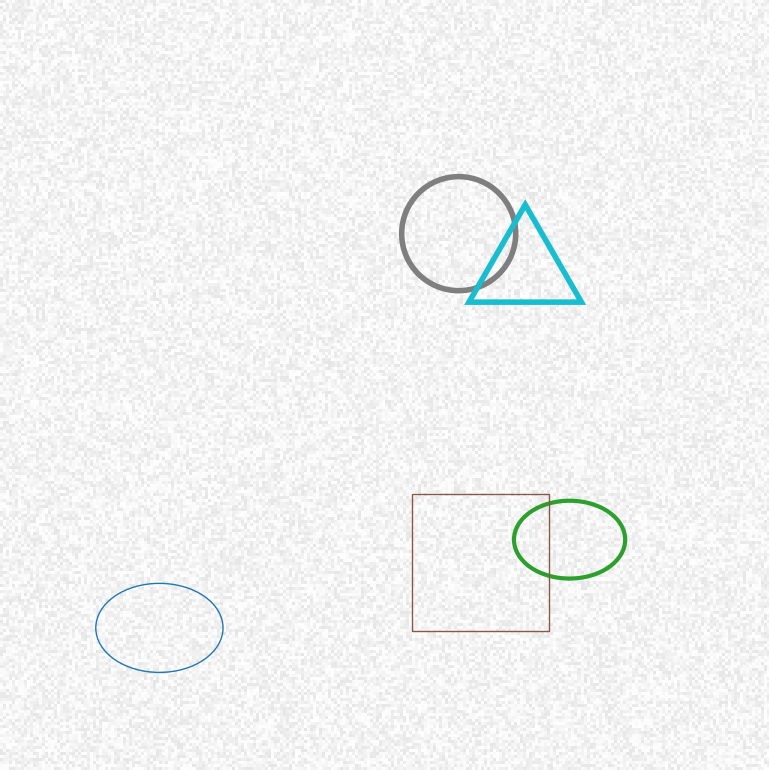[{"shape": "oval", "thickness": 0.5, "radius": 0.41, "center": [0.207, 0.185]}, {"shape": "oval", "thickness": 1.5, "radius": 0.36, "center": [0.74, 0.299]}, {"shape": "square", "thickness": 0.5, "radius": 0.44, "center": [0.624, 0.269]}, {"shape": "circle", "thickness": 2, "radius": 0.37, "center": [0.596, 0.697]}, {"shape": "triangle", "thickness": 2, "radius": 0.42, "center": [0.682, 0.65]}]